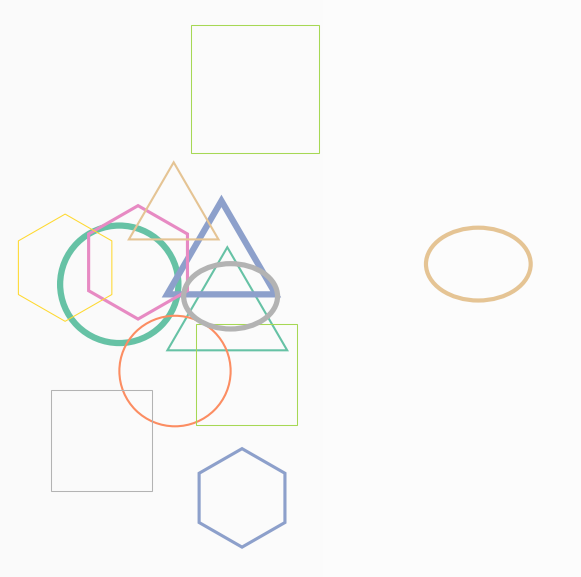[{"shape": "circle", "thickness": 3, "radius": 0.51, "center": [0.205, 0.507]}, {"shape": "triangle", "thickness": 1, "radius": 0.59, "center": [0.391, 0.452]}, {"shape": "circle", "thickness": 1, "radius": 0.48, "center": [0.301, 0.357]}, {"shape": "triangle", "thickness": 3, "radius": 0.54, "center": [0.381, 0.543]}, {"shape": "hexagon", "thickness": 1.5, "radius": 0.43, "center": [0.416, 0.137]}, {"shape": "hexagon", "thickness": 1.5, "radius": 0.49, "center": [0.238, 0.545]}, {"shape": "square", "thickness": 0.5, "radius": 0.44, "center": [0.424, 0.351]}, {"shape": "square", "thickness": 0.5, "radius": 0.55, "center": [0.438, 0.845]}, {"shape": "hexagon", "thickness": 0.5, "radius": 0.46, "center": [0.112, 0.536]}, {"shape": "triangle", "thickness": 1, "radius": 0.44, "center": [0.299, 0.629]}, {"shape": "oval", "thickness": 2, "radius": 0.45, "center": [0.823, 0.542]}, {"shape": "square", "thickness": 0.5, "radius": 0.43, "center": [0.174, 0.236]}, {"shape": "oval", "thickness": 2.5, "radius": 0.4, "center": [0.397, 0.486]}]